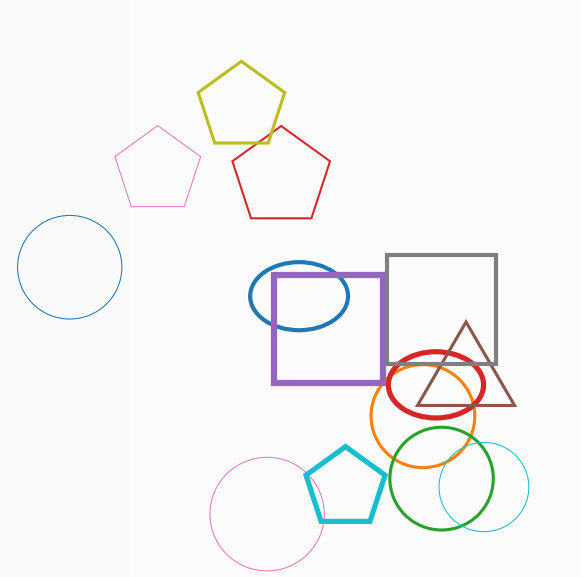[{"shape": "oval", "thickness": 2, "radius": 0.42, "center": [0.515, 0.486]}, {"shape": "circle", "thickness": 0.5, "radius": 0.45, "center": [0.12, 0.536]}, {"shape": "circle", "thickness": 1.5, "radius": 0.45, "center": [0.728, 0.279]}, {"shape": "circle", "thickness": 1.5, "radius": 0.44, "center": [0.76, 0.17]}, {"shape": "oval", "thickness": 2.5, "radius": 0.41, "center": [0.75, 0.333]}, {"shape": "pentagon", "thickness": 1, "radius": 0.44, "center": [0.484, 0.693]}, {"shape": "square", "thickness": 3, "radius": 0.47, "center": [0.565, 0.429]}, {"shape": "triangle", "thickness": 1.5, "radius": 0.48, "center": [0.802, 0.345]}, {"shape": "pentagon", "thickness": 0.5, "radius": 0.39, "center": [0.271, 0.704]}, {"shape": "circle", "thickness": 0.5, "radius": 0.49, "center": [0.46, 0.109]}, {"shape": "square", "thickness": 2, "radius": 0.47, "center": [0.76, 0.463]}, {"shape": "pentagon", "thickness": 1.5, "radius": 0.39, "center": [0.415, 0.815]}, {"shape": "circle", "thickness": 0.5, "radius": 0.39, "center": [0.833, 0.156]}, {"shape": "pentagon", "thickness": 2.5, "radius": 0.36, "center": [0.594, 0.154]}]